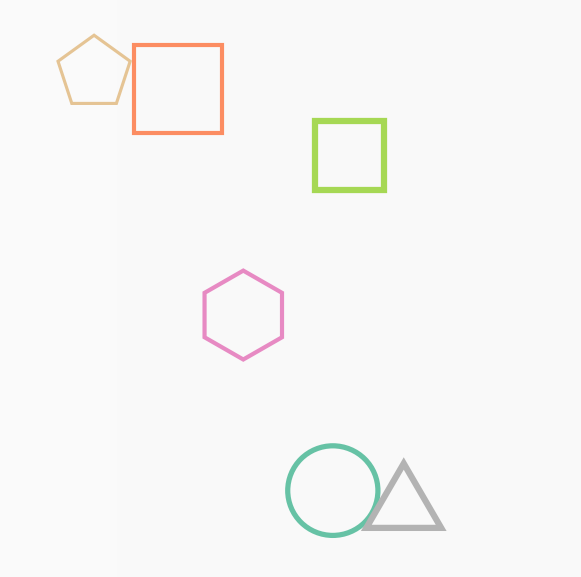[{"shape": "circle", "thickness": 2.5, "radius": 0.39, "center": [0.573, 0.15]}, {"shape": "square", "thickness": 2, "radius": 0.38, "center": [0.306, 0.845]}, {"shape": "hexagon", "thickness": 2, "radius": 0.38, "center": [0.419, 0.454]}, {"shape": "square", "thickness": 3, "radius": 0.3, "center": [0.601, 0.73]}, {"shape": "pentagon", "thickness": 1.5, "radius": 0.33, "center": [0.162, 0.873]}, {"shape": "triangle", "thickness": 3, "radius": 0.37, "center": [0.695, 0.122]}]